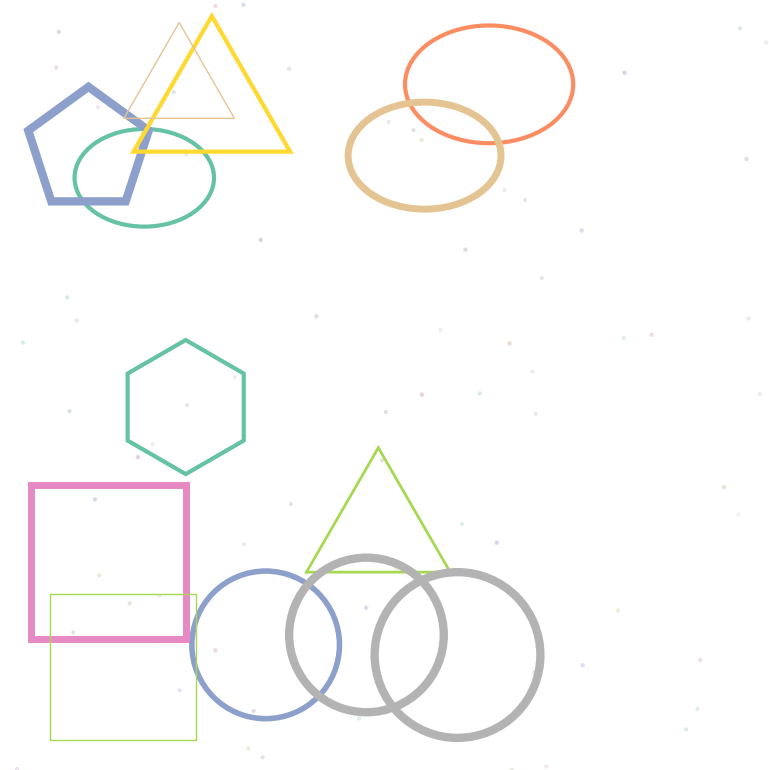[{"shape": "oval", "thickness": 1.5, "radius": 0.45, "center": [0.187, 0.769]}, {"shape": "hexagon", "thickness": 1.5, "radius": 0.44, "center": [0.241, 0.471]}, {"shape": "oval", "thickness": 1.5, "radius": 0.55, "center": [0.635, 0.89]}, {"shape": "pentagon", "thickness": 3, "radius": 0.41, "center": [0.115, 0.805]}, {"shape": "circle", "thickness": 2, "radius": 0.48, "center": [0.345, 0.163]}, {"shape": "square", "thickness": 2.5, "radius": 0.5, "center": [0.141, 0.27]}, {"shape": "triangle", "thickness": 1, "radius": 0.54, "center": [0.491, 0.311]}, {"shape": "square", "thickness": 0.5, "radius": 0.48, "center": [0.16, 0.134]}, {"shape": "triangle", "thickness": 1.5, "radius": 0.59, "center": [0.275, 0.862]}, {"shape": "triangle", "thickness": 0.5, "radius": 0.41, "center": [0.233, 0.888]}, {"shape": "oval", "thickness": 2.5, "radius": 0.5, "center": [0.551, 0.798]}, {"shape": "circle", "thickness": 3, "radius": 0.5, "center": [0.476, 0.175]}, {"shape": "circle", "thickness": 3, "radius": 0.54, "center": [0.594, 0.149]}]